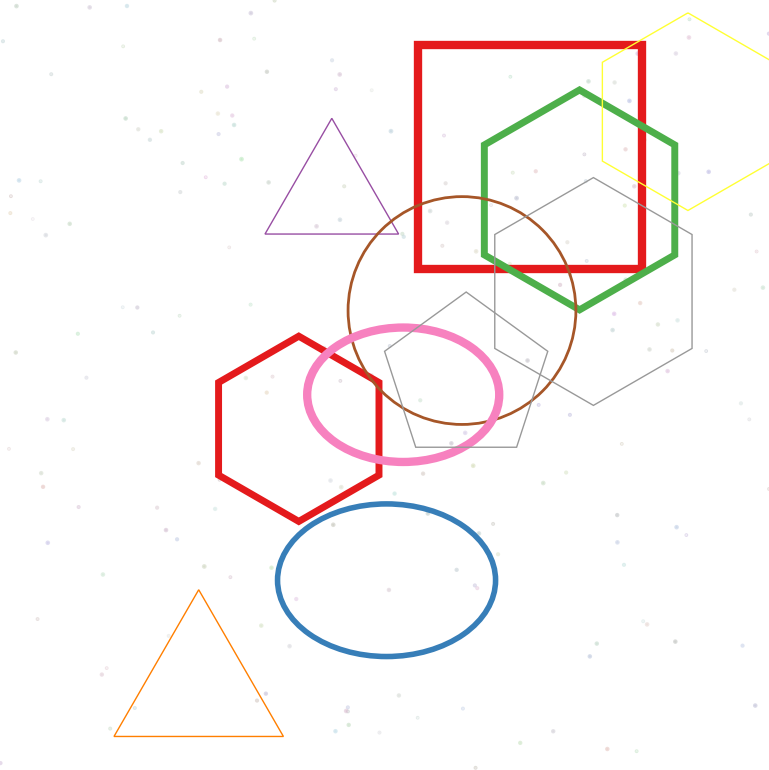[{"shape": "hexagon", "thickness": 2.5, "radius": 0.6, "center": [0.388, 0.443]}, {"shape": "square", "thickness": 3, "radius": 0.73, "center": [0.688, 0.796]}, {"shape": "oval", "thickness": 2, "radius": 0.71, "center": [0.502, 0.246]}, {"shape": "hexagon", "thickness": 2.5, "radius": 0.71, "center": [0.753, 0.74]}, {"shape": "triangle", "thickness": 0.5, "radius": 0.5, "center": [0.431, 0.746]}, {"shape": "triangle", "thickness": 0.5, "radius": 0.64, "center": [0.258, 0.107]}, {"shape": "hexagon", "thickness": 0.5, "radius": 0.64, "center": [0.893, 0.855]}, {"shape": "circle", "thickness": 1, "radius": 0.74, "center": [0.6, 0.597]}, {"shape": "oval", "thickness": 3, "radius": 0.62, "center": [0.524, 0.487]}, {"shape": "pentagon", "thickness": 0.5, "radius": 0.56, "center": [0.605, 0.509]}, {"shape": "hexagon", "thickness": 0.5, "radius": 0.74, "center": [0.771, 0.621]}]